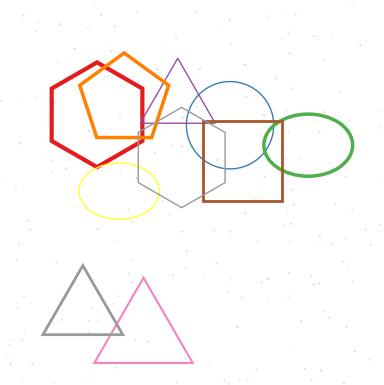[{"shape": "hexagon", "thickness": 3, "radius": 0.68, "center": [0.252, 0.702]}, {"shape": "circle", "thickness": 1, "radius": 0.57, "center": [0.598, 0.675]}, {"shape": "oval", "thickness": 2.5, "radius": 0.58, "center": [0.801, 0.623]}, {"shape": "triangle", "thickness": 1, "radius": 0.56, "center": [0.462, 0.736]}, {"shape": "pentagon", "thickness": 2.5, "radius": 0.61, "center": [0.323, 0.741]}, {"shape": "oval", "thickness": 1, "radius": 0.52, "center": [0.309, 0.503]}, {"shape": "square", "thickness": 2, "radius": 0.52, "center": [0.63, 0.582]}, {"shape": "triangle", "thickness": 1.5, "radius": 0.74, "center": [0.373, 0.131]}, {"shape": "hexagon", "thickness": 1, "radius": 0.65, "center": [0.472, 0.591]}, {"shape": "triangle", "thickness": 2, "radius": 0.6, "center": [0.215, 0.191]}]